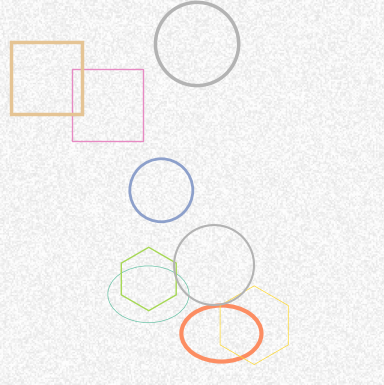[{"shape": "oval", "thickness": 0.5, "radius": 0.53, "center": [0.386, 0.236]}, {"shape": "oval", "thickness": 3, "radius": 0.52, "center": [0.575, 0.134]}, {"shape": "circle", "thickness": 2, "radius": 0.41, "center": [0.419, 0.506]}, {"shape": "square", "thickness": 1, "radius": 0.46, "center": [0.279, 0.727]}, {"shape": "hexagon", "thickness": 1, "radius": 0.41, "center": [0.386, 0.275]}, {"shape": "hexagon", "thickness": 0.5, "radius": 0.51, "center": [0.66, 0.155]}, {"shape": "square", "thickness": 2.5, "radius": 0.47, "center": [0.121, 0.798]}, {"shape": "circle", "thickness": 2.5, "radius": 0.54, "center": [0.512, 0.886]}, {"shape": "circle", "thickness": 1.5, "radius": 0.52, "center": [0.556, 0.312]}]